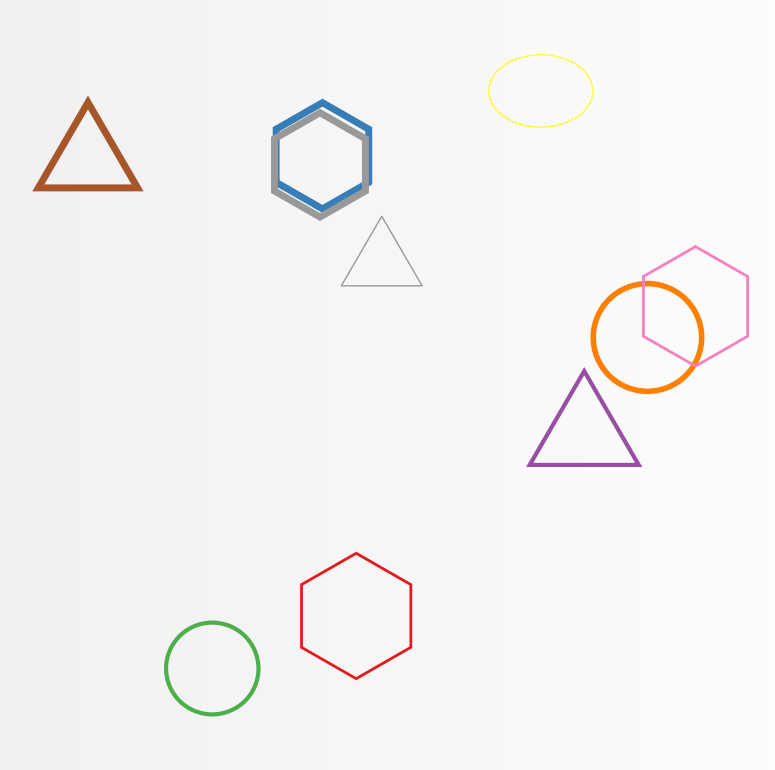[{"shape": "hexagon", "thickness": 1, "radius": 0.41, "center": [0.46, 0.2]}, {"shape": "hexagon", "thickness": 2.5, "radius": 0.34, "center": [0.416, 0.798]}, {"shape": "circle", "thickness": 1.5, "radius": 0.3, "center": [0.274, 0.132]}, {"shape": "triangle", "thickness": 1.5, "radius": 0.41, "center": [0.754, 0.437]}, {"shape": "circle", "thickness": 2, "radius": 0.35, "center": [0.835, 0.562]}, {"shape": "oval", "thickness": 0.5, "radius": 0.34, "center": [0.698, 0.882]}, {"shape": "triangle", "thickness": 2.5, "radius": 0.37, "center": [0.114, 0.793]}, {"shape": "hexagon", "thickness": 1, "radius": 0.39, "center": [0.897, 0.602]}, {"shape": "triangle", "thickness": 0.5, "radius": 0.3, "center": [0.493, 0.659]}, {"shape": "hexagon", "thickness": 2.5, "radius": 0.34, "center": [0.413, 0.786]}]